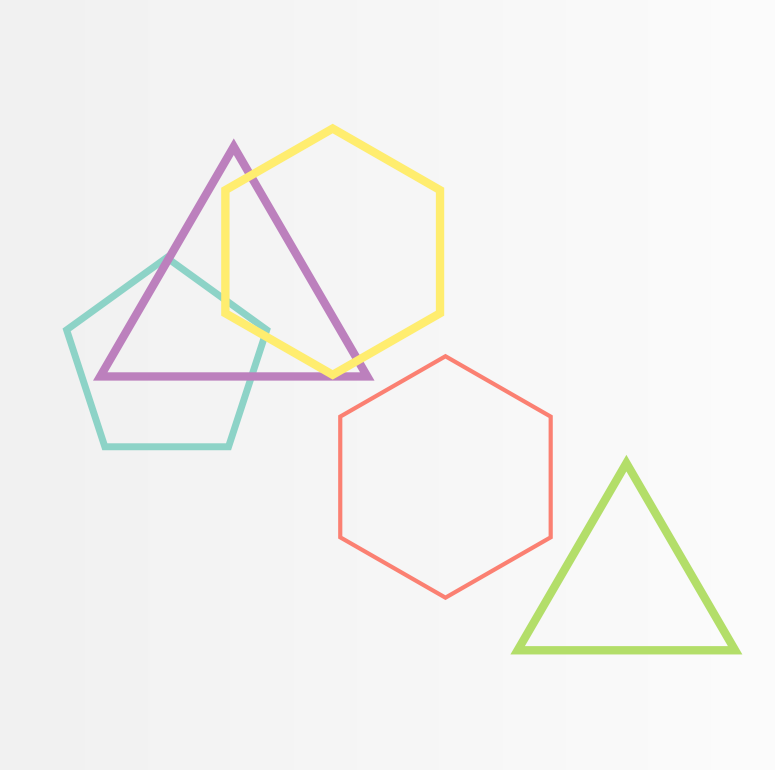[{"shape": "pentagon", "thickness": 2.5, "radius": 0.68, "center": [0.215, 0.53]}, {"shape": "hexagon", "thickness": 1.5, "radius": 0.78, "center": [0.575, 0.381]}, {"shape": "triangle", "thickness": 3, "radius": 0.81, "center": [0.808, 0.236]}, {"shape": "triangle", "thickness": 3, "radius": 0.99, "center": [0.302, 0.611]}, {"shape": "hexagon", "thickness": 3, "radius": 0.8, "center": [0.429, 0.673]}]